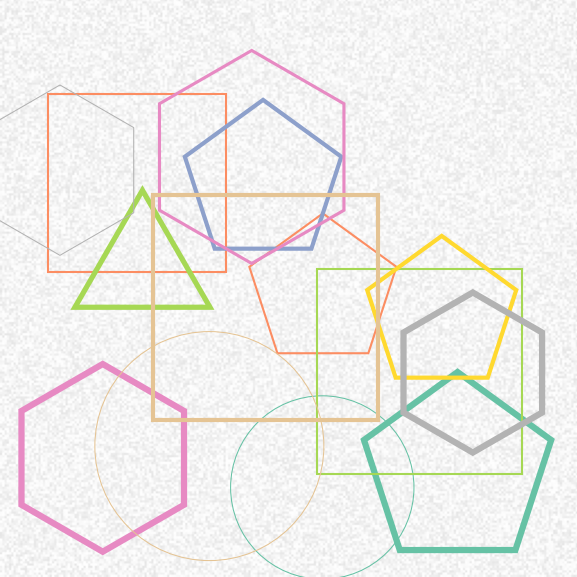[{"shape": "pentagon", "thickness": 3, "radius": 0.85, "center": [0.792, 0.185]}, {"shape": "circle", "thickness": 0.5, "radius": 0.79, "center": [0.558, 0.155]}, {"shape": "pentagon", "thickness": 1, "radius": 0.67, "center": [0.559, 0.496]}, {"shape": "square", "thickness": 1, "radius": 0.77, "center": [0.237, 0.682]}, {"shape": "pentagon", "thickness": 2, "radius": 0.71, "center": [0.456, 0.684]}, {"shape": "hexagon", "thickness": 1.5, "radius": 0.92, "center": [0.436, 0.727]}, {"shape": "hexagon", "thickness": 3, "radius": 0.81, "center": [0.178, 0.206]}, {"shape": "triangle", "thickness": 2.5, "radius": 0.68, "center": [0.247, 0.535]}, {"shape": "square", "thickness": 1, "radius": 0.89, "center": [0.726, 0.355]}, {"shape": "pentagon", "thickness": 2, "radius": 0.68, "center": [0.765, 0.455]}, {"shape": "circle", "thickness": 0.5, "radius": 0.99, "center": [0.363, 0.227]}, {"shape": "square", "thickness": 2, "radius": 0.97, "center": [0.459, 0.466]}, {"shape": "hexagon", "thickness": 0.5, "radius": 0.74, "center": [0.104, 0.704]}, {"shape": "hexagon", "thickness": 3, "radius": 0.69, "center": [0.819, 0.354]}]